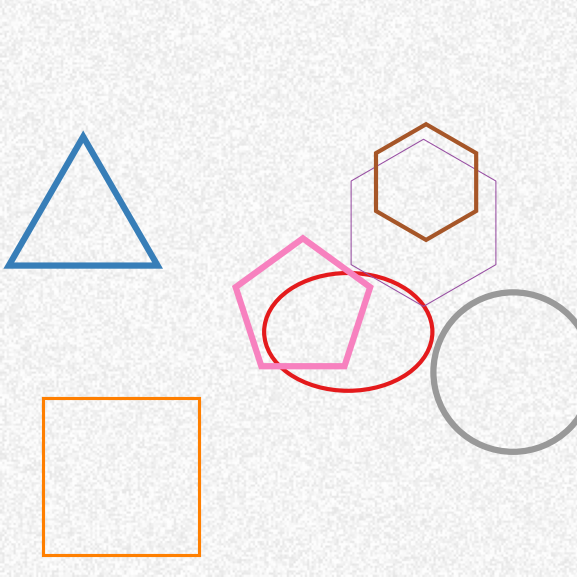[{"shape": "oval", "thickness": 2, "radius": 0.73, "center": [0.603, 0.424]}, {"shape": "triangle", "thickness": 3, "radius": 0.74, "center": [0.144, 0.614]}, {"shape": "hexagon", "thickness": 0.5, "radius": 0.72, "center": [0.733, 0.613]}, {"shape": "square", "thickness": 1.5, "radius": 0.68, "center": [0.209, 0.174]}, {"shape": "hexagon", "thickness": 2, "radius": 0.5, "center": [0.738, 0.684]}, {"shape": "pentagon", "thickness": 3, "radius": 0.61, "center": [0.525, 0.464]}, {"shape": "circle", "thickness": 3, "radius": 0.69, "center": [0.889, 0.355]}]